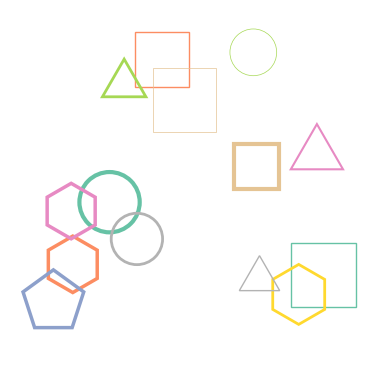[{"shape": "circle", "thickness": 3, "radius": 0.39, "center": [0.285, 0.475]}, {"shape": "square", "thickness": 1, "radius": 0.42, "center": [0.841, 0.286]}, {"shape": "square", "thickness": 1, "radius": 0.36, "center": [0.421, 0.845]}, {"shape": "hexagon", "thickness": 2.5, "radius": 0.37, "center": [0.189, 0.313]}, {"shape": "pentagon", "thickness": 2.5, "radius": 0.41, "center": [0.139, 0.216]}, {"shape": "triangle", "thickness": 1.5, "radius": 0.39, "center": [0.823, 0.599]}, {"shape": "hexagon", "thickness": 2.5, "radius": 0.36, "center": [0.185, 0.452]}, {"shape": "circle", "thickness": 0.5, "radius": 0.3, "center": [0.658, 0.864]}, {"shape": "triangle", "thickness": 2, "radius": 0.33, "center": [0.323, 0.781]}, {"shape": "hexagon", "thickness": 2, "radius": 0.39, "center": [0.776, 0.235]}, {"shape": "square", "thickness": 3, "radius": 0.29, "center": [0.666, 0.568]}, {"shape": "square", "thickness": 0.5, "radius": 0.41, "center": [0.479, 0.74]}, {"shape": "circle", "thickness": 2, "radius": 0.33, "center": [0.356, 0.379]}, {"shape": "triangle", "thickness": 1, "radius": 0.3, "center": [0.674, 0.275]}]